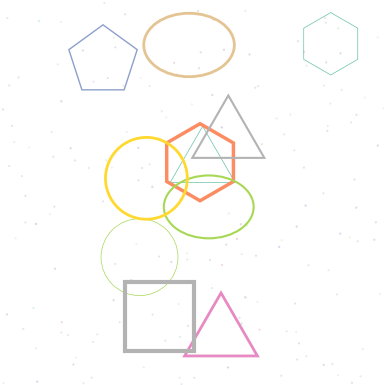[{"shape": "triangle", "thickness": 0.5, "radius": 0.49, "center": [0.526, 0.575]}, {"shape": "hexagon", "thickness": 0.5, "radius": 0.4, "center": [0.859, 0.886]}, {"shape": "hexagon", "thickness": 2.5, "radius": 0.5, "center": [0.52, 0.579]}, {"shape": "pentagon", "thickness": 1, "radius": 0.47, "center": [0.268, 0.842]}, {"shape": "triangle", "thickness": 2, "radius": 0.55, "center": [0.574, 0.13]}, {"shape": "oval", "thickness": 1.5, "radius": 0.58, "center": [0.542, 0.463]}, {"shape": "circle", "thickness": 0.5, "radius": 0.5, "center": [0.362, 0.332]}, {"shape": "circle", "thickness": 2, "radius": 0.53, "center": [0.38, 0.537]}, {"shape": "oval", "thickness": 2, "radius": 0.59, "center": [0.491, 0.883]}, {"shape": "triangle", "thickness": 1.5, "radius": 0.54, "center": [0.593, 0.644]}, {"shape": "square", "thickness": 3, "radius": 0.44, "center": [0.415, 0.178]}]